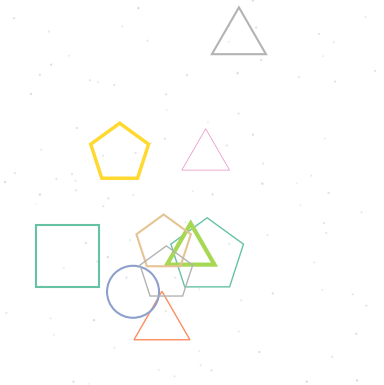[{"shape": "square", "thickness": 1.5, "radius": 0.4, "center": [0.175, 0.336]}, {"shape": "pentagon", "thickness": 1, "radius": 0.5, "center": [0.538, 0.335]}, {"shape": "triangle", "thickness": 1, "radius": 0.42, "center": [0.421, 0.159]}, {"shape": "circle", "thickness": 1.5, "radius": 0.34, "center": [0.346, 0.242]}, {"shape": "triangle", "thickness": 0.5, "radius": 0.36, "center": [0.534, 0.594]}, {"shape": "triangle", "thickness": 3, "radius": 0.36, "center": [0.495, 0.348]}, {"shape": "pentagon", "thickness": 2.5, "radius": 0.4, "center": [0.311, 0.601]}, {"shape": "pentagon", "thickness": 1.5, "radius": 0.37, "center": [0.425, 0.369]}, {"shape": "pentagon", "thickness": 1, "radius": 0.36, "center": [0.432, 0.289]}, {"shape": "triangle", "thickness": 1.5, "radius": 0.41, "center": [0.621, 0.9]}]